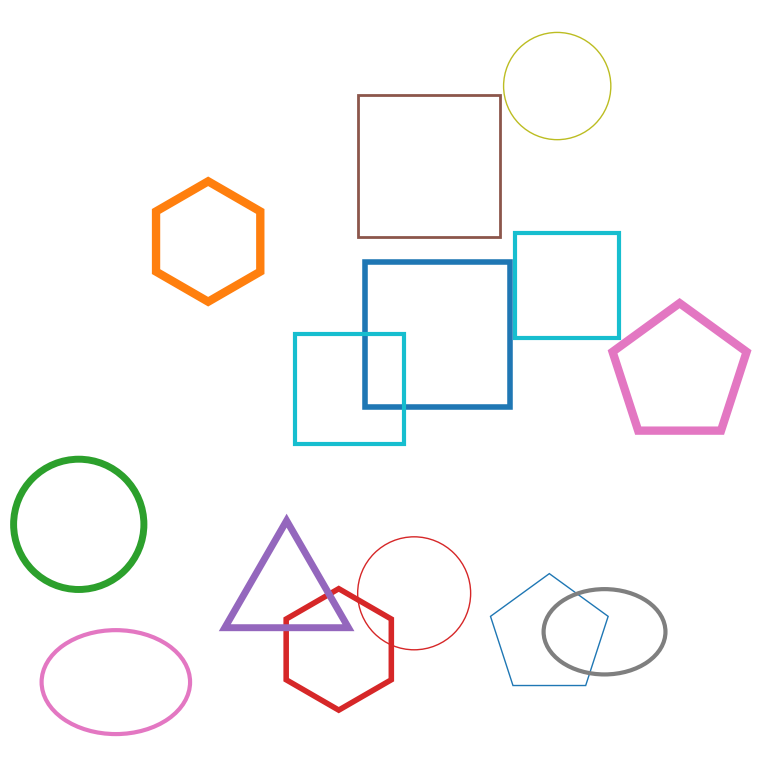[{"shape": "pentagon", "thickness": 0.5, "radius": 0.4, "center": [0.713, 0.175]}, {"shape": "square", "thickness": 2, "radius": 0.47, "center": [0.568, 0.566]}, {"shape": "hexagon", "thickness": 3, "radius": 0.39, "center": [0.27, 0.686]}, {"shape": "circle", "thickness": 2.5, "radius": 0.42, "center": [0.102, 0.319]}, {"shape": "circle", "thickness": 0.5, "radius": 0.37, "center": [0.538, 0.229]}, {"shape": "hexagon", "thickness": 2, "radius": 0.39, "center": [0.44, 0.157]}, {"shape": "triangle", "thickness": 2.5, "radius": 0.46, "center": [0.372, 0.231]}, {"shape": "square", "thickness": 1, "radius": 0.46, "center": [0.558, 0.785]}, {"shape": "oval", "thickness": 1.5, "radius": 0.48, "center": [0.15, 0.114]}, {"shape": "pentagon", "thickness": 3, "radius": 0.46, "center": [0.883, 0.515]}, {"shape": "oval", "thickness": 1.5, "radius": 0.4, "center": [0.785, 0.179]}, {"shape": "circle", "thickness": 0.5, "radius": 0.35, "center": [0.724, 0.888]}, {"shape": "square", "thickness": 1.5, "radius": 0.35, "center": [0.454, 0.495]}, {"shape": "square", "thickness": 1.5, "radius": 0.34, "center": [0.736, 0.629]}]